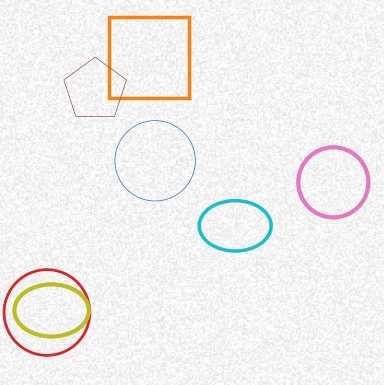[{"shape": "circle", "thickness": 0.5, "radius": 0.52, "center": [0.403, 0.582]}, {"shape": "square", "thickness": 2.5, "radius": 0.53, "center": [0.387, 0.85]}, {"shape": "circle", "thickness": 2, "radius": 0.56, "center": [0.122, 0.188]}, {"shape": "pentagon", "thickness": 0.5, "radius": 0.43, "center": [0.247, 0.766]}, {"shape": "circle", "thickness": 3, "radius": 0.46, "center": [0.866, 0.526]}, {"shape": "oval", "thickness": 3, "radius": 0.48, "center": [0.134, 0.194]}, {"shape": "oval", "thickness": 2.5, "radius": 0.47, "center": [0.611, 0.413]}]